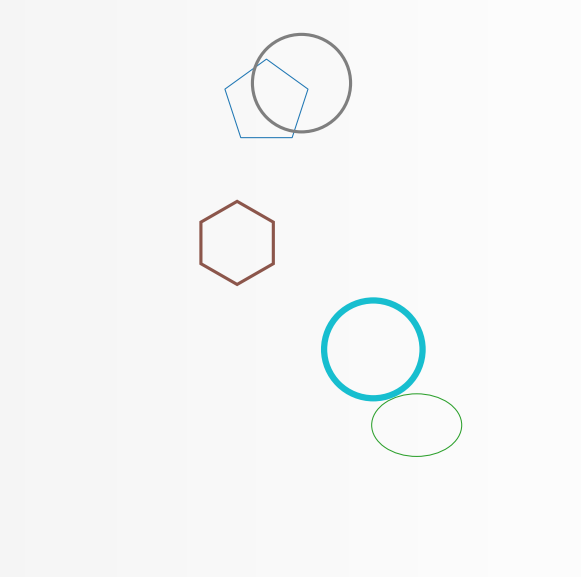[{"shape": "pentagon", "thickness": 0.5, "radius": 0.38, "center": [0.458, 0.822]}, {"shape": "oval", "thickness": 0.5, "radius": 0.39, "center": [0.717, 0.263]}, {"shape": "hexagon", "thickness": 1.5, "radius": 0.36, "center": [0.408, 0.579]}, {"shape": "circle", "thickness": 1.5, "radius": 0.42, "center": [0.519, 0.855]}, {"shape": "circle", "thickness": 3, "radius": 0.42, "center": [0.642, 0.394]}]